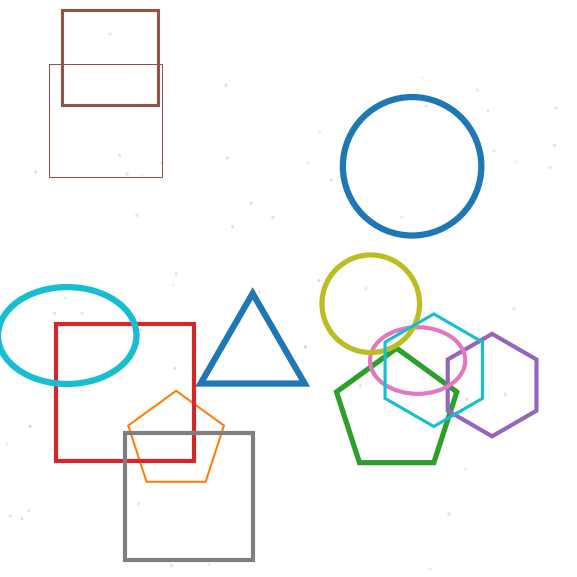[{"shape": "circle", "thickness": 3, "radius": 0.6, "center": [0.714, 0.711]}, {"shape": "triangle", "thickness": 3, "radius": 0.52, "center": [0.437, 0.387]}, {"shape": "pentagon", "thickness": 1, "radius": 0.44, "center": [0.305, 0.235]}, {"shape": "pentagon", "thickness": 2.5, "radius": 0.55, "center": [0.687, 0.287]}, {"shape": "square", "thickness": 2, "radius": 0.59, "center": [0.216, 0.319]}, {"shape": "hexagon", "thickness": 2, "radius": 0.44, "center": [0.852, 0.332]}, {"shape": "square", "thickness": 0.5, "radius": 0.49, "center": [0.183, 0.791]}, {"shape": "square", "thickness": 1.5, "radius": 0.41, "center": [0.191, 0.9]}, {"shape": "oval", "thickness": 2, "radius": 0.41, "center": [0.723, 0.375]}, {"shape": "square", "thickness": 2, "radius": 0.55, "center": [0.327, 0.139]}, {"shape": "circle", "thickness": 2.5, "radius": 0.42, "center": [0.642, 0.473]}, {"shape": "hexagon", "thickness": 1.5, "radius": 0.49, "center": [0.751, 0.358]}, {"shape": "oval", "thickness": 3, "radius": 0.6, "center": [0.116, 0.418]}]